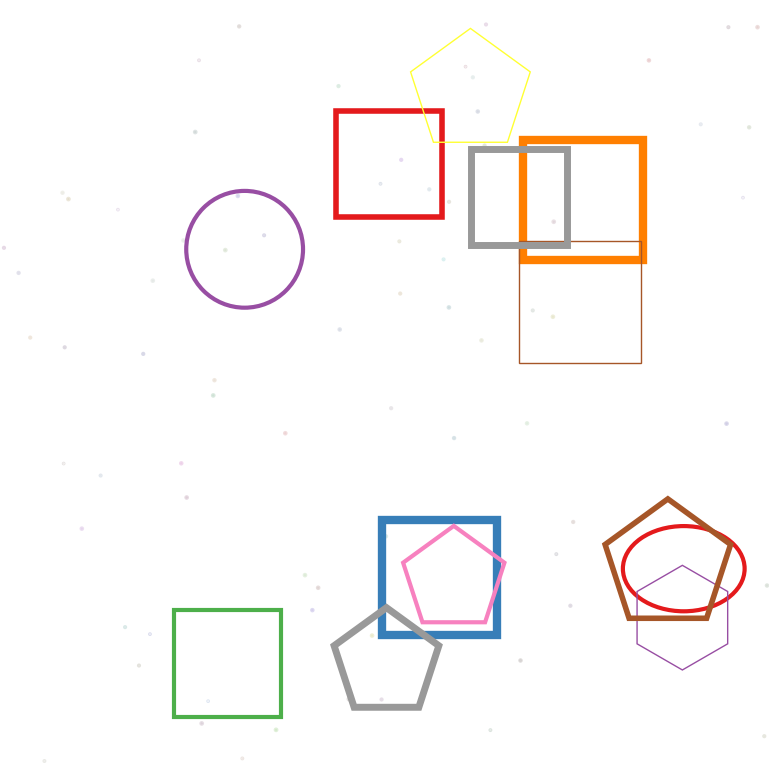[{"shape": "square", "thickness": 2, "radius": 0.34, "center": [0.505, 0.787]}, {"shape": "oval", "thickness": 1.5, "radius": 0.4, "center": [0.888, 0.261]}, {"shape": "square", "thickness": 3, "radius": 0.37, "center": [0.571, 0.25]}, {"shape": "square", "thickness": 1.5, "radius": 0.35, "center": [0.296, 0.138]}, {"shape": "hexagon", "thickness": 0.5, "radius": 0.34, "center": [0.886, 0.198]}, {"shape": "circle", "thickness": 1.5, "radius": 0.38, "center": [0.318, 0.676]}, {"shape": "square", "thickness": 3, "radius": 0.39, "center": [0.757, 0.74]}, {"shape": "pentagon", "thickness": 0.5, "radius": 0.41, "center": [0.611, 0.881]}, {"shape": "square", "thickness": 0.5, "radius": 0.4, "center": [0.753, 0.608]}, {"shape": "pentagon", "thickness": 2, "radius": 0.43, "center": [0.867, 0.266]}, {"shape": "pentagon", "thickness": 1.5, "radius": 0.35, "center": [0.589, 0.248]}, {"shape": "square", "thickness": 2.5, "radius": 0.31, "center": [0.674, 0.744]}, {"shape": "pentagon", "thickness": 2.5, "radius": 0.36, "center": [0.502, 0.139]}]